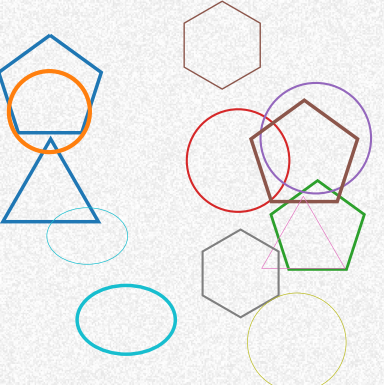[{"shape": "triangle", "thickness": 2.5, "radius": 0.72, "center": [0.132, 0.496]}, {"shape": "pentagon", "thickness": 2.5, "radius": 0.7, "center": [0.13, 0.769]}, {"shape": "circle", "thickness": 3, "radius": 0.53, "center": [0.128, 0.71]}, {"shape": "pentagon", "thickness": 2, "radius": 0.64, "center": [0.825, 0.403]}, {"shape": "circle", "thickness": 1.5, "radius": 0.67, "center": [0.618, 0.583]}, {"shape": "circle", "thickness": 1.5, "radius": 0.72, "center": [0.82, 0.641]}, {"shape": "pentagon", "thickness": 2.5, "radius": 0.73, "center": [0.79, 0.594]}, {"shape": "hexagon", "thickness": 1, "radius": 0.57, "center": [0.577, 0.883]}, {"shape": "triangle", "thickness": 0.5, "radius": 0.63, "center": [0.788, 0.365]}, {"shape": "hexagon", "thickness": 1.5, "radius": 0.57, "center": [0.625, 0.29]}, {"shape": "circle", "thickness": 0.5, "radius": 0.64, "center": [0.771, 0.111]}, {"shape": "oval", "thickness": 0.5, "radius": 0.52, "center": [0.227, 0.387]}, {"shape": "oval", "thickness": 2.5, "radius": 0.64, "center": [0.328, 0.169]}]